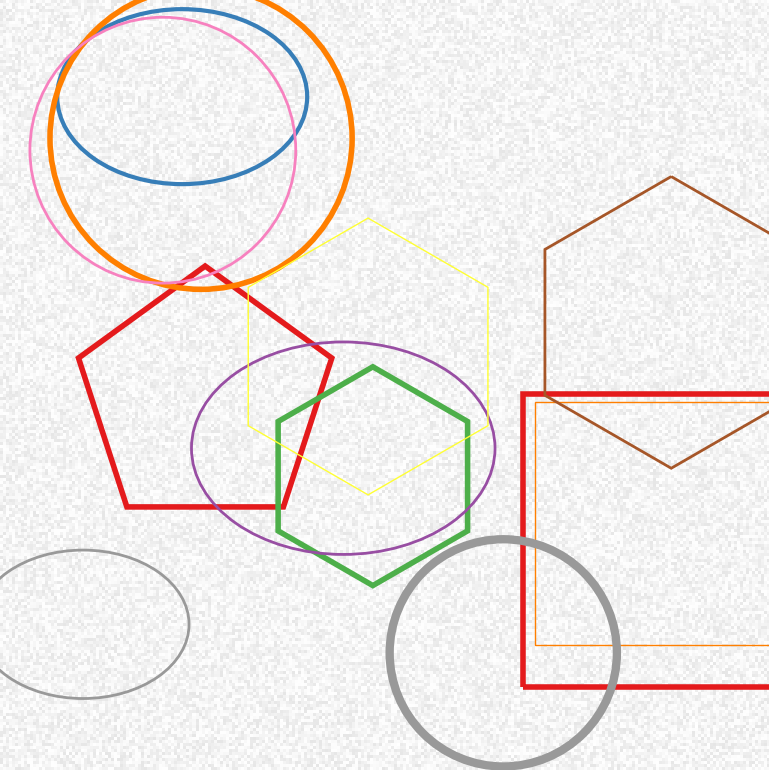[{"shape": "pentagon", "thickness": 2, "radius": 0.86, "center": [0.266, 0.482]}, {"shape": "square", "thickness": 2, "radius": 0.95, "center": [0.869, 0.298]}, {"shape": "oval", "thickness": 1.5, "radius": 0.81, "center": [0.237, 0.874]}, {"shape": "hexagon", "thickness": 2, "radius": 0.71, "center": [0.484, 0.382]}, {"shape": "oval", "thickness": 1, "radius": 0.99, "center": [0.446, 0.418]}, {"shape": "square", "thickness": 0.5, "radius": 0.79, "center": [0.853, 0.321]}, {"shape": "circle", "thickness": 2, "radius": 0.98, "center": [0.261, 0.82]}, {"shape": "hexagon", "thickness": 0.5, "radius": 0.9, "center": [0.478, 0.537]}, {"shape": "hexagon", "thickness": 1, "radius": 0.95, "center": [0.872, 0.581]}, {"shape": "circle", "thickness": 1, "radius": 0.86, "center": [0.211, 0.805]}, {"shape": "oval", "thickness": 1, "radius": 0.69, "center": [0.108, 0.189]}, {"shape": "circle", "thickness": 3, "radius": 0.74, "center": [0.654, 0.152]}]